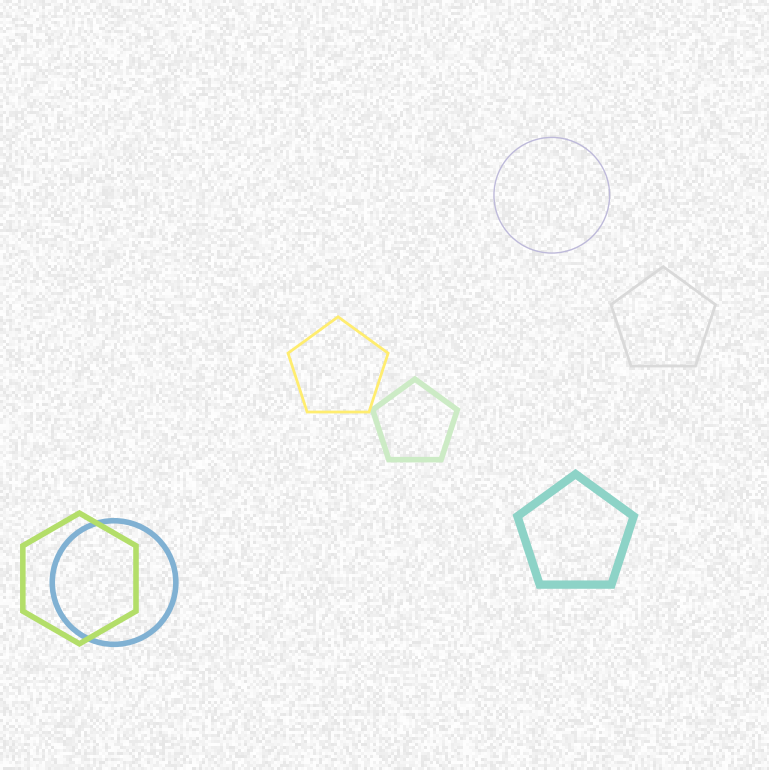[{"shape": "pentagon", "thickness": 3, "radius": 0.4, "center": [0.747, 0.305]}, {"shape": "circle", "thickness": 0.5, "radius": 0.38, "center": [0.717, 0.746]}, {"shape": "circle", "thickness": 2, "radius": 0.4, "center": [0.148, 0.243]}, {"shape": "hexagon", "thickness": 2, "radius": 0.42, "center": [0.103, 0.249]}, {"shape": "pentagon", "thickness": 1, "radius": 0.36, "center": [0.861, 0.582]}, {"shape": "pentagon", "thickness": 2, "radius": 0.29, "center": [0.539, 0.45]}, {"shape": "pentagon", "thickness": 1, "radius": 0.34, "center": [0.439, 0.52]}]